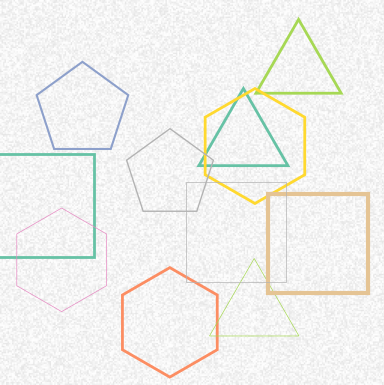[{"shape": "triangle", "thickness": 2, "radius": 0.67, "center": [0.632, 0.637]}, {"shape": "square", "thickness": 2, "radius": 0.67, "center": [0.11, 0.467]}, {"shape": "hexagon", "thickness": 2, "radius": 0.71, "center": [0.441, 0.163]}, {"shape": "pentagon", "thickness": 1.5, "radius": 0.63, "center": [0.214, 0.714]}, {"shape": "hexagon", "thickness": 0.5, "radius": 0.67, "center": [0.16, 0.325]}, {"shape": "triangle", "thickness": 2, "radius": 0.64, "center": [0.776, 0.822]}, {"shape": "triangle", "thickness": 0.5, "radius": 0.67, "center": [0.66, 0.194]}, {"shape": "hexagon", "thickness": 2, "radius": 0.75, "center": [0.662, 0.621]}, {"shape": "square", "thickness": 3, "radius": 0.65, "center": [0.826, 0.368]}, {"shape": "square", "thickness": 0.5, "radius": 0.65, "center": [0.612, 0.397]}, {"shape": "pentagon", "thickness": 1, "radius": 0.59, "center": [0.442, 0.547]}]